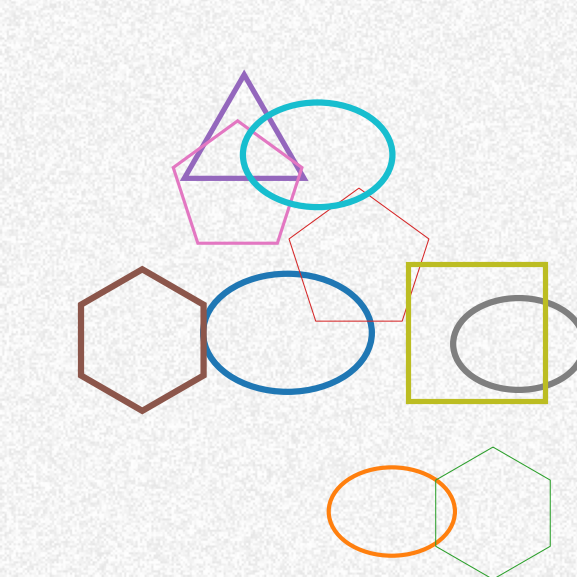[{"shape": "oval", "thickness": 3, "radius": 0.73, "center": [0.498, 0.423]}, {"shape": "oval", "thickness": 2, "radius": 0.55, "center": [0.678, 0.113]}, {"shape": "hexagon", "thickness": 0.5, "radius": 0.57, "center": [0.854, 0.11]}, {"shape": "pentagon", "thickness": 0.5, "radius": 0.64, "center": [0.622, 0.546]}, {"shape": "triangle", "thickness": 2.5, "radius": 0.6, "center": [0.423, 0.75]}, {"shape": "hexagon", "thickness": 3, "radius": 0.61, "center": [0.246, 0.41]}, {"shape": "pentagon", "thickness": 1.5, "radius": 0.59, "center": [0.411, 0.673]}, {"shape": "oval", "thickness": 3, "radius": 0.57, "center": [0.898, 0.403]}, {"shape": "square", "thickness": 2.5, "radius": 0.59, "center": [0.825, 0.424]}, {"shape": "oval", "thickness": 3, "radius": 0.65, "center": [0.55, 0.731]}]